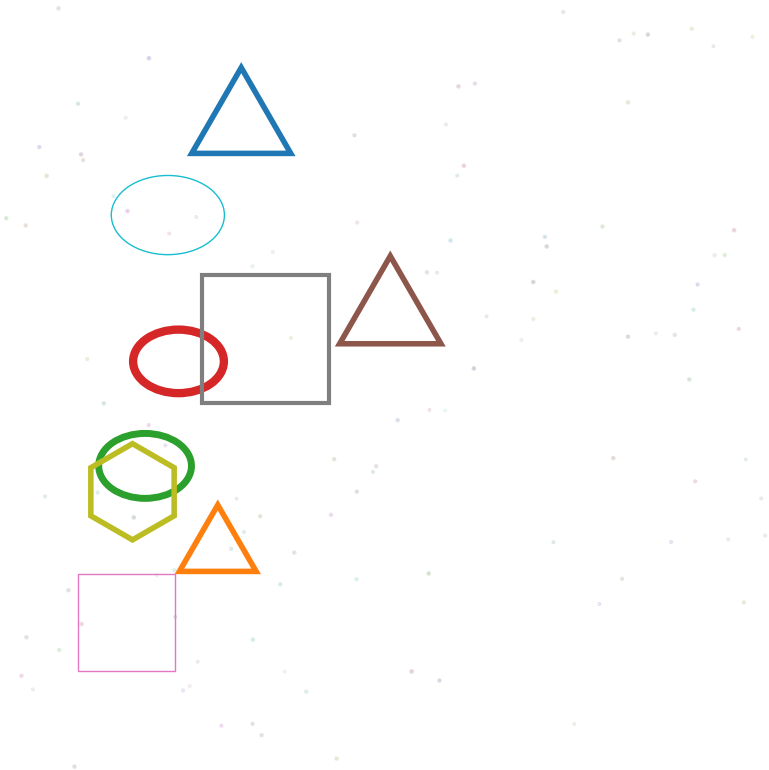[{"shape": "triangle", "thickness": 2, "radius": 0.37, "center": [0.313, 0.838]}, {"shape": "triangle", "thickness": 2, "radius": 0.29, "center": [0.283, 0.287]}, {"shape": "oval", "thickness": 2.5, "radius": 0.3, "center": [0.188, 0.395]}, {"shape": "oval", "thickness": 3, "radius": 0.29, "center": [0.232, 0.531]}, {"shape": "triangle", "thickness": 2, "radius": 0.38, "center": [0.507, 0.592]}, {"shape": "square", "thickness": 0.5, "radius": 0.31, "center": [0.165, 0.192]}, {"shape": "square", "thickness": 1.5, "radius": 0.41, "center": [0.345, 0.56]}, {"shape": "hexagon", "thickness": 2, "radius": 0.31, "center": [0.172, 0.361]}, {"shape": "oval", "thickness": 0.5, "radius": 0.37, "center": [0.218, 0.721]}]